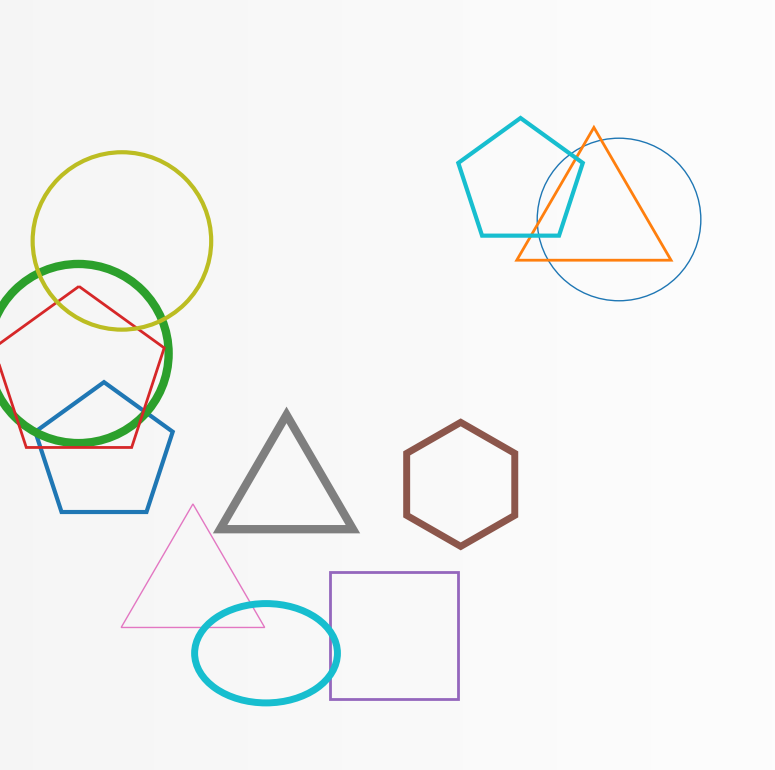[{"shape": "circle", "thickness": 0.5, "radius": 0.53, "center": [0.799, 0.715]}, {"shape": "pentagon", "thickness": 1.5, "radius": 0.47, "center": [0.134, 0.41]}, {"shape": "triangle", "thickness": 1, "radius": 0.57, "center": [0.766, 0.72]}, {"shape": "circle", "thickness": 3, "radius": 0.58, "center": [0.101, 0.541]}, {"shape": "pentagon", "thickness": 1, "radius": 0.58, "center": [0.102, 0.512]}, {"shape": "square", "thickness": 1, "radius": 0.41, "center": [0.508, 0.175]}, {"shape": "hexagon", "thickness": 2.5, "radius": 0.4, "center": [0.594, 0.371]}, {"shape": "triangle", "thickness": 0.5, "radius": 0.53, "center": [0.249, 0.239]}, {"shape": "triangle", "thickness": 3, "radius": 0.49, "center": [0.37, 0.362]}, {"shape": "circle", "thickness": 1.5, "radius": 0.58, "center": [0.157, 0.687]}, {"shape": "pentagon", "thickness": 1.5, "radius": 0.42, "center": [0.672, 0.762]}, {"shape": "oval", "thickness": 2.5, "radius": 0.46, "center": [0.343, 0.152]}]